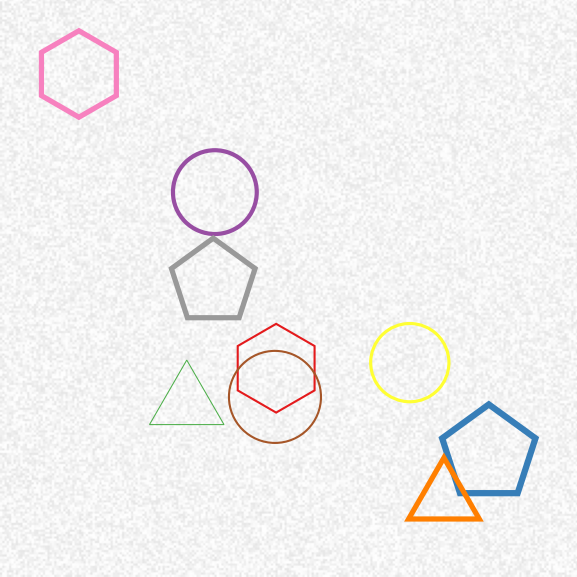[{"shape": "hexagon", "thickness": 1, "radius": 0.38, "center": [0.478, 0.362]}, {"shape": "pentagon", "thickness": 3, "radius": 0.42, "center": [0.846, 0.214]}, {"shape": "triangle", "thickness": 0.5, "radius": 0.37, "center": [0.323, 0.301]}, {"shape": "circle", "thickness": 2, "radius": 0.36, "center": [0.372, 0.666]}, {"shape": "triangle", "thickness": 2.5, "radius": 0.35, "center": [0.769, 0.136]}, {"shape": "circle", "thickness": 1.5, "radius": 0.34, "center": [0.71, 0.371]}, {"shape": "circle", "thickness": 1, "radius": 0.4, "center": [0.476, 0.312]}, {"shape": "hexagon", "thickness": 2.5, "radius": 0.37, "center": [0.137, 0.871]}, {"shape": "pentagon", "thickness": 2.5, "radius": 0.38, "center": [0.369, 0.511]}]